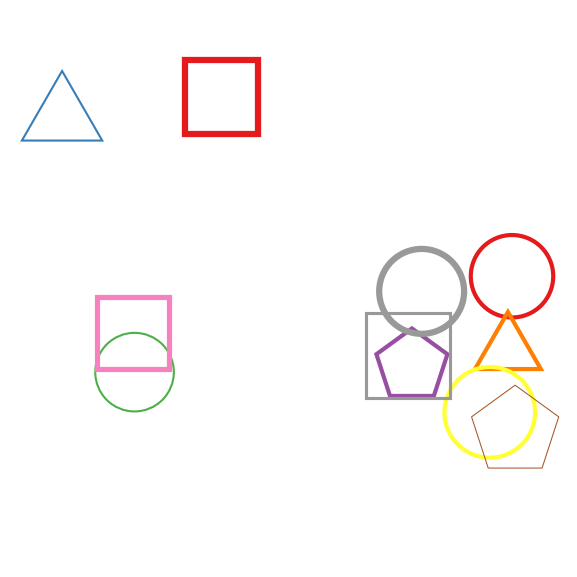[{"shape": "circle", "thickness": 2, "radius": 0.36, "center": [0.887, 0.521]}, {"shape": "square", "thickness": 3, "radius": 0.32, "center": [0.383, 0.831]}, {"shape": "triangle", "thickness": 1, "radius": 0.4, "center": [0.107, 0.796]}, {"shape": "circle", "thickness": 1, "radius": 0.34, "center": [0.233, 0.355]}, {"shape": "pentagon", "thickness": 2, "radius": 0.32, "center": [0.713, 0.366]}, {"shape": "triangle", "thickness": 2, "radius": 0.33, "center": [0.88, 0.393]}, {"shape": "circle", "thickness": 2, "radius": 0.39, "center": [0.848, 0.285]}, {"shape": "pentagon", "thickness": 0.5, "radius": 0.4, "center": [0.892, 0.253]}, {"shape": "square", "thickness": 2.5, "radius": 0.31, "center": [0.231, 0.422]}, {"shape": "square", "thickness": 1.5, "radius": 0.37, "center": [0.706, 0.384]}, {"shape": "circle", "thickness": 3, "radius": 0.37, "center": [0.73, 0.495]}]